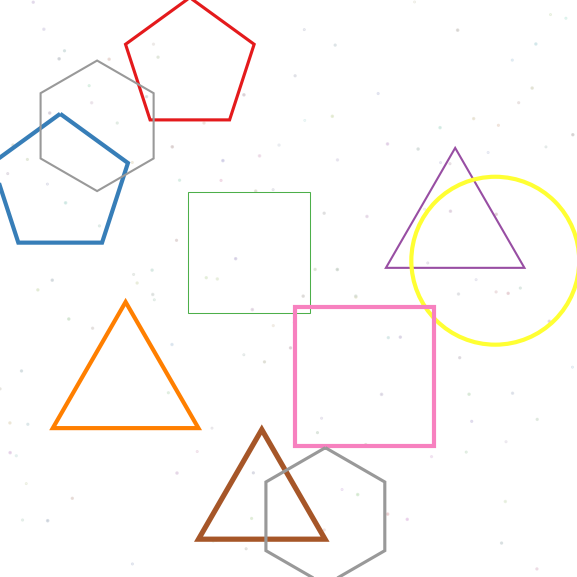[{"shape": "pentagon", "thickness": 1.5, "radius": 0.59, "center": [0.329, 0.886]}, {"shape": "pentagon", "thickness": 2, "radius": 0.62, "center": [0.104, 0.679]}, {"shape": "square", "thickness": 0.5, "radius": 0.53, "center": [0.431, 0.562]}, {"shape": "triangle", "thickness": 1, "radius": 0.69, "center": [0.788, 0.605]}, {"shape": "triangle", "thickness": 2, "radius": 0.73, "center": [0.218, 0.331]}, {"shape": "circle", "thickness": 2, "radius": 0.73, "center": [0.858, 0.548]}, {"shape": "triangle", "thickness": 2.5, "radius": 0.63, "center": [0.453, 0.129]}, {"shape": "square", "thickness": 2, "radius": 0.6, "center": [0.632, 0.348]}, {"shape": "hexagon", "thickness": 1, "radius": 0.57, "center": [0.168, 0.781]}, {"shape": "hexagon", "thickness": 1.5, "radius": 0.59, "center": [0.563, 0.105]}]